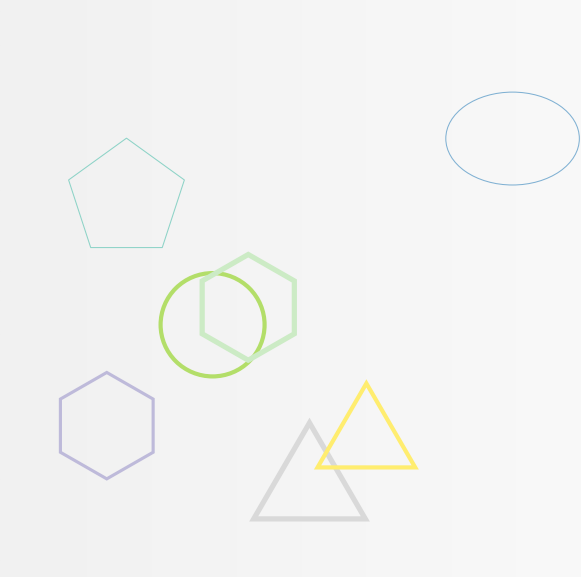[{"shape": "pentagon", "thickness": 0.5, "radius": 0.52, "center": [0.218, 0.655]}, {"shape": "hexagon", "thickness": 1.5, "radius": 0.46, "center": [0.184, 0.262]}, {"shape": "oval", "thickness": 0.5, "radius": 0.57, "center": [0.882, 0.759]}, {"shape": "circle", "thickness": 2, "radius": 0.45, "center": [0.366, 0.437]}, {"shape": "triangle", "thickness": 2.5, "radius": 0.55, "center": [0.533, 0.156]}, {"shape": "hexagon", "thickness": 2.5, "radius": 0.46, "center": [0.427, 0.467]}, {"shape": "triangle", "thickness": 2, "radius": 0.49, "center": [0.63, 0.238]}]